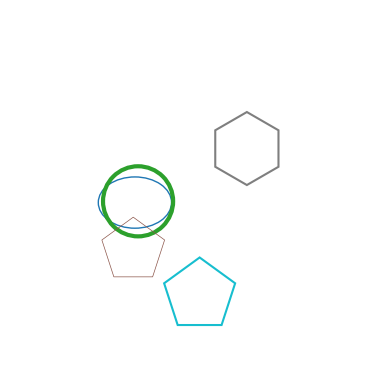[{"shape": "oval", "thickness": 1, "radius": 0.48, "center": [0.35, 0.474]}, {"shape": "circle", "thickness": 3, "radius": 0.46, "center": [0.359, 0.477]}, {"shape": "pentagon", "thickness": 0.5, "radius": 0.43, "center": [0.346, 0.35]}, {"shape": "hexagon", "thickness": 1.5, "radius": 0.47, "center": [0.641, 0.614]}, {"shape": "pentagon", "thickness": 1.5, "radius": 0.48, "center": [0.519, 0.234]}]